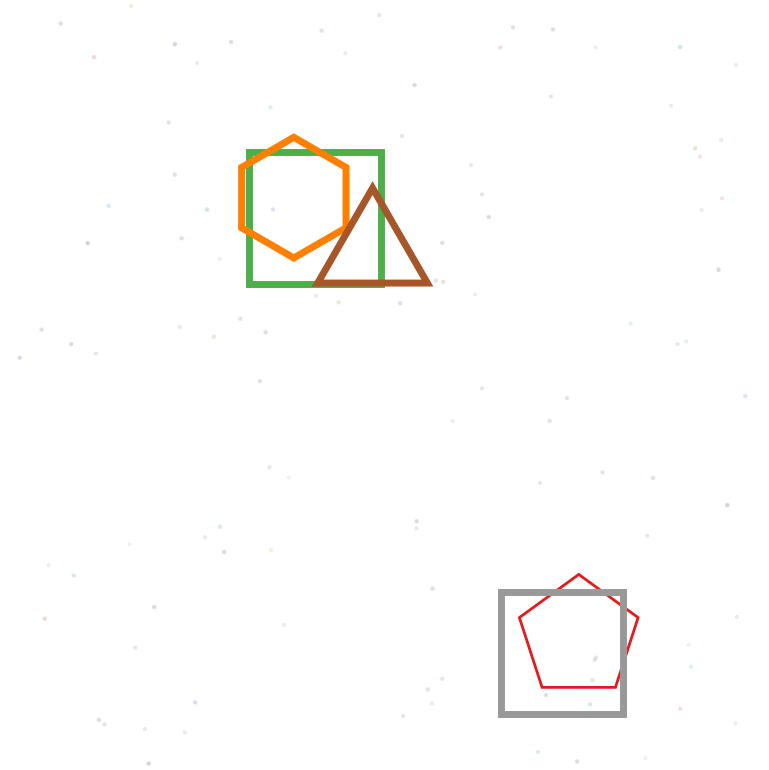[{"shape": "pentagon", "thickness": 1, "radius": 0.41, "center": [0.752, 0.173]}, {"shape": "square", "thickness": 2.5, "radius": 0.43, "center": [0.409, 0.717]}, {"shape": "hexagon", "thickness": 2.5, "radius": 0.39, "center": [0.382, 0.743]}, {"shape": "triangle", "thickness": 2.5, "radius": 0.41, "center": [0.484, 0.674]}, {"shape": "square", "thickness": 2.5, "radius": 0.4, "center": [0.73, 0.152]}]